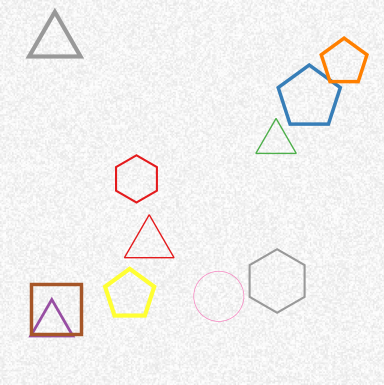[{"shape": "hexagon", "thickness": 1.5, "radius": 0.31, "center": [0.354, 0.535]}, {"shape": "triangle", "thickness": 1, "radius": 0.37, "center": [0.388, 0.368]}, {"shape": "pentagon", "thickness": 2.5, "radius": 0.42, "center": [0.803, 0.746]}, {"shape": "triangle", "thickness": 1, "radius": 0.3, "center": [0.717, 0.632]}, {"shape": "triangle", "thickness": 2, "radius": 0.32, "center": [0.135, 0.159]}, {"shape": "pentagon", "thickness": 2.5, "radius": 0.31, "center": [0.894, 0.838]}, {"shape": "pentagon", "thickness": 3, "radius": 0.34, "center": [0.337, 0.235]}, {"shape": "square", "thickness": 2.5, "radius": 0.33, "center": [0.146, 0.198]}, {"shape": "circle", "thickness": 0.5, "radius": 0.33, "center": [0.568, 0.23]}, {"shape": "triangle", "thickness": 3, "radius": 0.39, "center": [0.142, 0.892]}, {"shape": "hexagon", "thickness": 1.5, "radius": 0.41, "center": [0.72, 0.27]}]